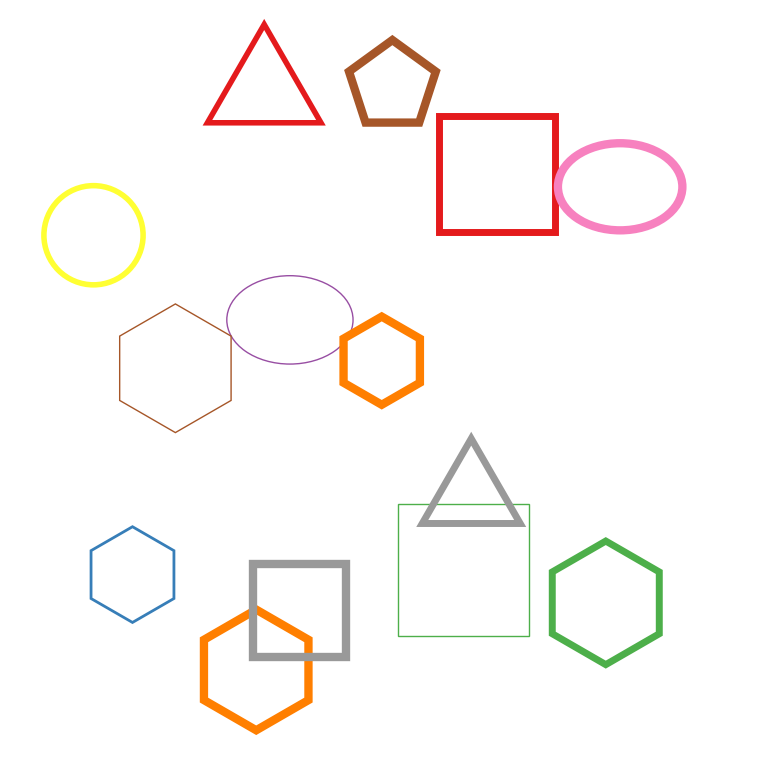[{"shape": "triangle", "thickness": 2, "radius": 0.43, "center": [0.343, 0.883]}, {"shape": "square", "thickness": 2.5, "radius": 0.38, "center": [0.646, 0.774]}, {"shape": "hexagon", "thickness": 1, "radius": 0.31, "center": [0.172, 0.254]}, {"shape": "hexagon", "thickness": 2.5, "radius": 0.4, "center": [0.787, 0.217]}, {"shape": "square", "thickness": 0.5, "radius": 0.43, "center": [0.602, 0.26]}, {"shape": "oval", "thickness": 0.5, "radius": 0.41, "center": [0.377, 0.585]}, {"shape": "hexagon", "thickness": 3, "radius": 0.39, "center": [0.333, 0.13]}, {"shape": "hexagon", "thickness": 3, "radius": 0.29, "center": [0.496, 0.532]}, {"shape": "circle", "thickness": 2, "radius": 0.32, "center": [0.121, 0.694]}, {"shape": "hexagon", "thickness": 0.5, "radius": 0.42, "center": [0.228, 0.522]}, {"shape": "pentagon", "thickness": 3, "radius": 0.3, "center": [0.51, 0.889]}, {"shape": "oval", "thickness": 3, "radius": 0.4, "center": [0.805, 0.757]}, {"shape": "triangle", "thickness": 2.5, "radius": 0.37, "center": [0.612, 0.357]}, {"shape": "square", "thickness": 3, "radius": 0.3, "center": [0.389, 0.207]}]